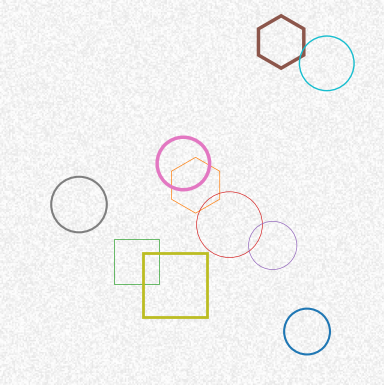[{"shape": "circle", "thickness": 1.5, "radius": 0.3, "center": [0.798, 0.139]}, {"shape": "hexagon", "thickness": 0.5, "radius": 0.36, "center": [0.508, 0.519]}, {"shape": "square", "thickness": 0.5, "radius": 0.29, "center": [0.355, 0.322]}, {"shape": "circle", "thickness": 0.5, "radius": 0.43, "center": [0.596, 0.416]}, {"shape": "circle", "thickness": 0.5, "radius": 0.31, "center": [0.708, 0.362]}, {"shape": "hexagon", "thickness": 2.5, "radius": 0.34, "center": [0.73, 0.891]}, {"shape": "circle", "thickness": 2.5, "radius": 0.34, "center": [0.476, 0.575]}, {"shape": "circle", "thickness": 1.5, "radius": 0.36, "center": [0.205, 0.469]}, {"shape": "square", "thickness": 2, "radius": 0.42, "center": [0.455, 0.259]}, {"shape": "circle", "thickness": 1, "radius": 0.35, "center": [0.849, 0.835]}]